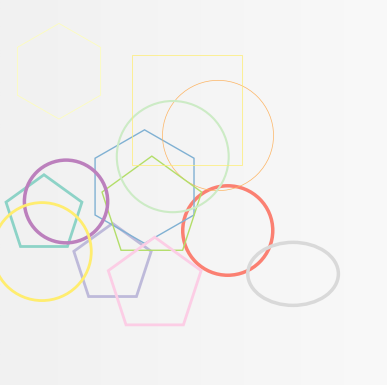[{"shape": "pentagon", "thickness": 2, "radius": 0.52, "center": [0.113, 0.443]}, {"shape": "hexagon", "thickness": 0.5, "radius": 0.62, "center": [0.152, 0.815]}, {"shape": "pentagon", "thickness": 2, "radius": 0.52, "center": [0.29, 0.315]}, {"shape": "circle", "thickness": 2.5, "radius": 0.58, "center": [0.588, 0.401]}, {"shape": "hexagon", "thickness": 1, "radius": 0.74, "center": [0.373, 0.515]}, {"shape": "circle", "thickness": 0.5, "radius": 0.72, "center": [0.563, 0.648]}, {"shape": "pentagon", "thickness": 1, "radius": 0.68, "center": [0.392, 0.459]}, {"shape": "pentagon", "thickness": 2, "radius": 0.63, "center": [0.399, 0.258]}, {"shape": "oval", "thickness": 2.5, "radius": 0.58, "center": [0.756, 0.289]}, {"shape": "circle", "thickness": 2.5, "radius": 0.54, "center": [0.17, 0.477]}, {"shape": "circle", "thickness": 1.5, "radius": 0.72, "center": [0.446, 0.593]}, {"shape": "circle", "thickness": 2, "radius": 0.64, "center": [0.108, 0.347]}, {"shape": "square", "thickness": 0.5, "radius": 0.71, "center": [0.482, 0.715]}]